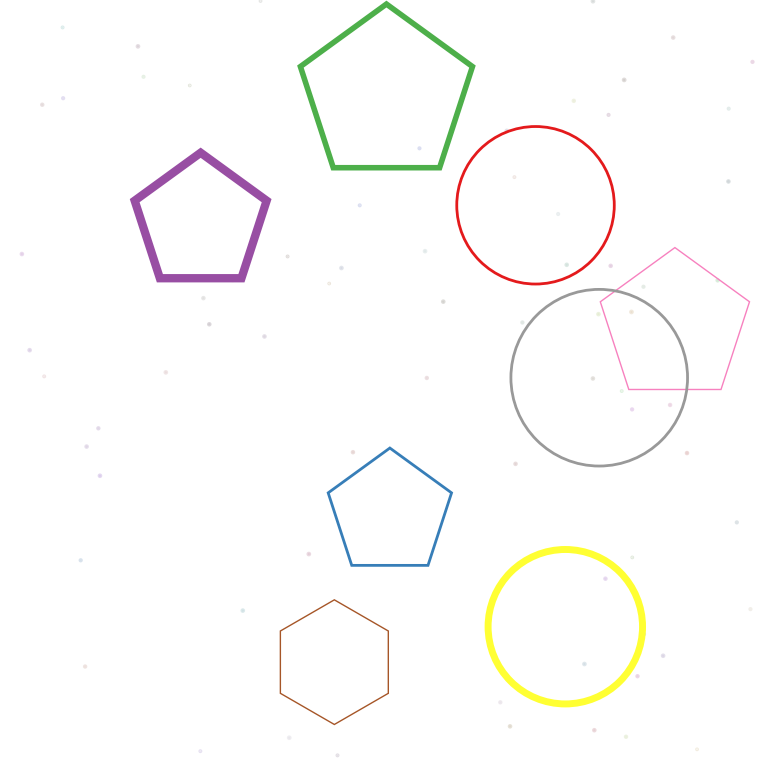[{"shape": "circle", "thickness": 1, "radius": 0.51, "center": [0.695, 0.733]}, {"shape": "pentagon", "thickness": 1, "radius": 0.42, "center": [0.506, 0.334]}, {"shape": "pentagon", "thickness": 2, "radius": 0.59, "center": [0.502, 0.877]}, {"shape": "pentagon", "thickness": 3, "radius": 0.45, "center": [0.261, 0.712]}, {"shape": "circle", "thickness": 2.5, "radius": 0.5, "center": [0.734, 0.186]}, {"shape": "hexagon", "thickness": 0.5, "radius": 0.4, "center": [0.434, 0.14]}, {"shape": "pentagon", "thickness": 0.5, "radius": 0.51, "center": [0.877, 0.577]}, {"shape": "circle", "thickness": 1, "radius": 0.57, "center": [0.778, 0.509]}]